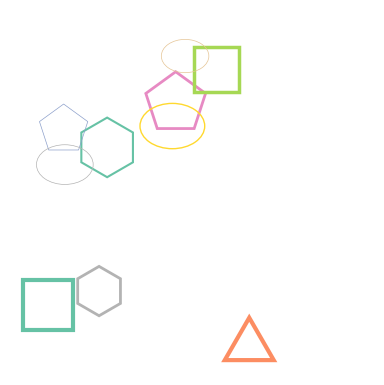[{"shape": "hexagon", "thickness": 1.5, "radius": 0.39, "center": [0.278, 0.617]}, {"shape": "square", "thickness": 3, "radius": 0.33, "center": [0.124, 0.208]}, {"shape": "triangle", "thickness": 3, "radius": 0.37, "center": [0.647, 0.101]}, {"shape": "pentagon", "thickness": 0.5, "radius": 0.33, "center": [0.165, 0.664]}, {"shape": "pentagon", "thickness": 2, "radius": 0.41, "center": [0.456, 0.732]}, {"shape": "square", "thickness": 2.5, "radius": 0.29, "center": [0.562, 0.819]}, {"shape": "oval", "thickness": 1, "radius": 0.42, "center": [0.448, 0.673]}, {"shape": "oval", "thickness": 0.5, "radius": 0.31, "center": [0.481, 0.854]}, {"shape": "hexagon", "thickness": 2, "radius": 0.32, "center": [0.257, 0.244]}, {"shape": "oval", "thickness": 0.5, "radius": 0.37, "center": [0.168, 0.572]}]